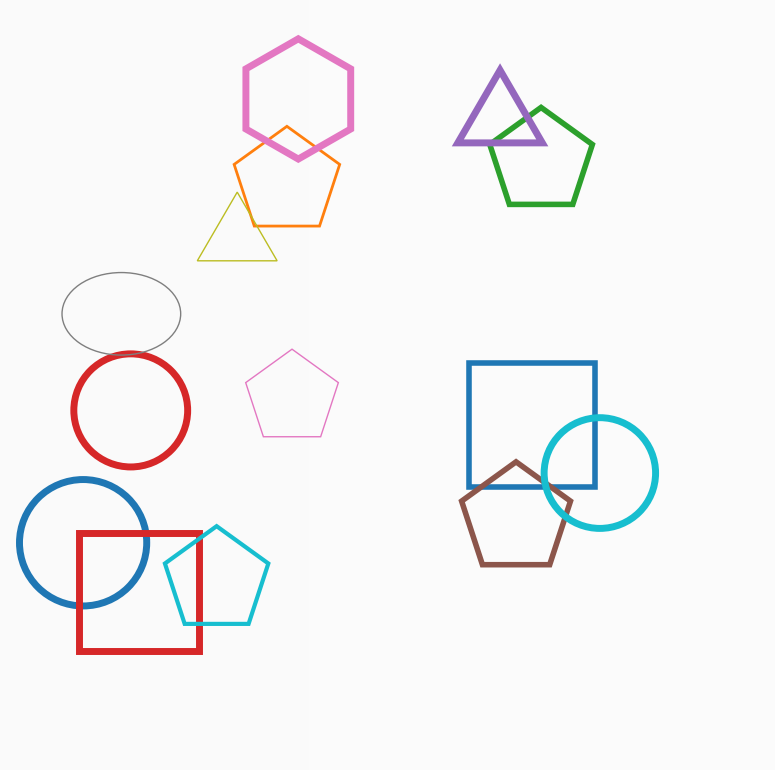[{"shape": "square", "thickness": 2, "radius": 0.4, "center": [0.687, 0.448]}, {"shape": "circle", "thickness": 2.5, "radius": 0.41, "center": [0.107, 0.295]}, {"shape": "pentagon", "thickness": 1, "radius": 0.36, "center": [0.37, 0.764]}, {"shape": "pentagon", "thickness": 2, "radius": 0.35, "center": [0.698, 0.791]}, {"shape": "square", "thickness": 2.5, "radius": 0.39, "center": [0.179, 0.231]}, {"shape": "circle", "thickness": 2.5, "radius": 0.37, "center": [0.169, 0.467]}, {"shape": "triangle", "thickness": 2.5, "radius": 0.31, "center": [0.645, 0.846]}, {"shape": "pentagon", "thickness": 2, "radius": 0.37, "center": [0.666, 0.326]}, {"shape": "hexagon", "thickness": 2.5, "radius": 0.39, "center": [0.385, 0.872]}, {"shape": "pentagon", "thickness": 0.5, "radius": 0.31, "center": [0.377, 0.484]}, {"shape": "oval", "thickness": 0.5, "radius": 0.38, "center": [0.157, 0.592]}, {"shape": "triangle", "thickness": 0.5, "radius": 0.3, "center": [0.306, 0.691]}, {"shape": "pentagon", "thickness": 1.5, "radius": 0.35, "center": [0.28, 0.247]}, {"shape": "circle", "thickness": 2.5, "radius": 0.36, "center": [0.774, 0.386]}]